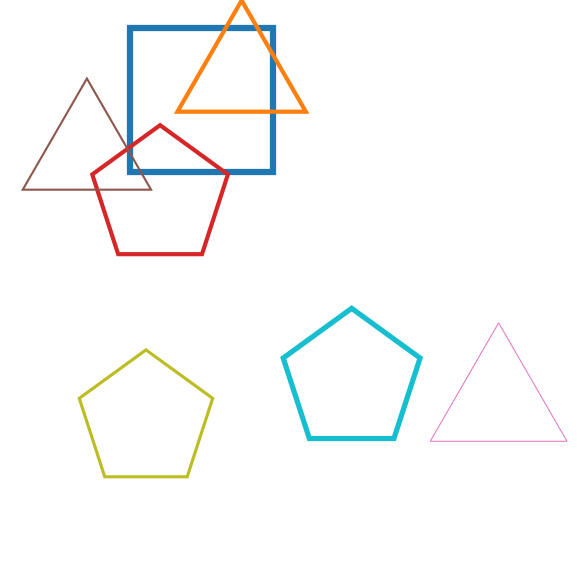[{"shape": "square", "thickness": 3, "radius": 0.62, "center": [0.349, 0.826]}, {"shape": "triangle", "thickness": 2, "radius": 0.64, "center": [0.418, 0.87]}, {"shape": "pentagon", "thickness": 2, "radius": 0.62, "center": [0.277, 0.659]}, {"shape": "triangle", "thickness": 1, "radius": 0.64, "center": [0.15, 0.735]}, {"shape": "triangle", "thickness": 0.5, "radius": 0.68, "center": [0.863, 0.303]}, {"shape": "pentagon", "thickness": 1.5, "radius": 0.61, "center": [0.253, 0.272]}, {"shape": "pentagon", "thickness": 2.5, "radius": 0.62, "center": [0.609, 0.341]}]